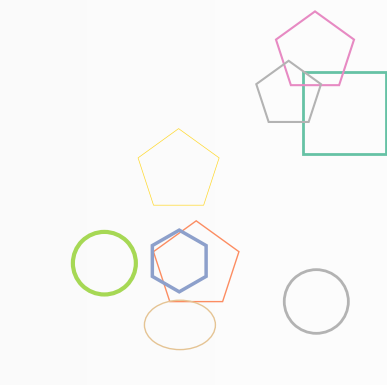[{"shape": "square", "thickness": 2, "radius": 0.54, "center": [0.89, 0.706]}, {"shape": "pentagon", "thickness": 1, "radius": 0.58, "center": [0.506, 0.31]}, {"shape": "hexagon", "thickness": 2.5, "radius": 0.4, "center": [0.463, 0.322]}, {"shape": "pentagon", "thickness": 1.5, "radius": 0.53, "center": [0.813, 0.864]}, {"shape": "circle", "thickness": 3, "radius": 0.41, "center": [0.269, 0.316]}, {"shape": "pentagon", "thickness": 0.5, "radius": 0.55, "center": [0.461, 0.556]}, {"shape": "oval", "thickness": 1, "radius": 0.46, "center": [0.464, 0.156]}, {"shape": "circle", "thickness": 2, "radius": 0.41, "center": [0.816, 0.217]}, {"shape": "pentagon", "thickness": 1.5, "radius": 0.44, "center": [0.745, 0.754]}]